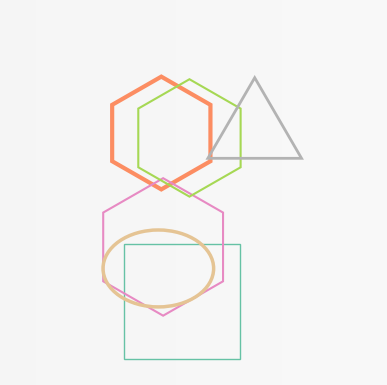[{"shape": "square", "thickness": 1, "radius": 0.75, "center": [0.47, 0.217]}, {"shape": "hexagon", "thickness": 3, "radius": 0.73, "center": [0.416, 0.654]}, {"shape": "hexagon", "thickness": 1.5, "radius": 0.89, "center": [0.421, 0.359]}, {"shape": "hexagon", "thickness": 1.5, "radius": 0.76, "center": [0.489, 0.642]}, {"shape": "oval", "thickness": 2.5, "radius": 0.71, "center": [0.409, 0.303]}, {"shape": "triangle", "thickness": 2, "radius": 0.7, "center": [0.657, 0.659]}]